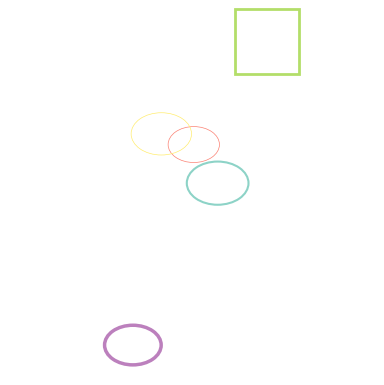[{"shape": "oval", "thickness": 1.5, "radius": 0.4, "center": [0.565, 0.524]}, {"shape": "oval", "thickness": 0.5, "radius": 0.33, "center": [0.503, 0.625]}, {"shape": "square", "thickness": 2, "radius": 0.42, "center": [0.693, 0.892]}, {"shape": "oval", "thickness": 2.5, "radius": 0.37, "center": [0.345, 0.104]}, {"shape": "oval", "thickness": 0.5, "radius": 0.39, "center": [0.419, 0.652]}]